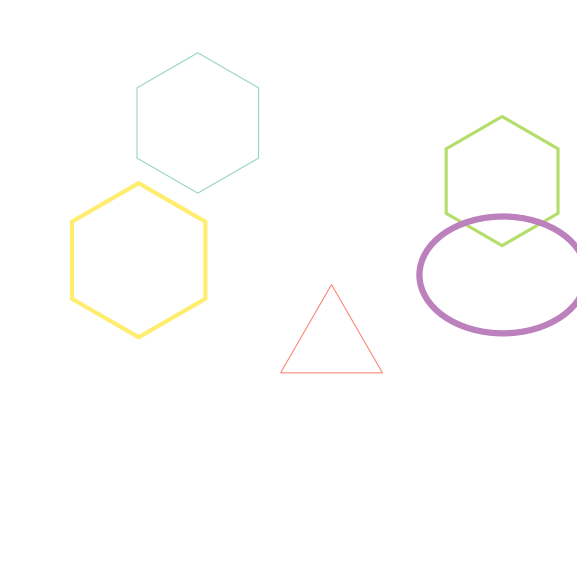[{"shape": "hexagon", "thickness": 0.5, "radius": 0.61, "center": [0.342, 0.786]}, {"shape": "triangle", "thickness": 0.5, "radius": 0.51, "center": [0.574, 0.404]}, {"shape": "hexagon", "thickness": 1.5, "radius": 0.56, "center": [0.869, 0.686]}, {"shape": "oval", "thickness": 3, "radius": 0.72, "center": [0.871, 0.523]}, {"shape": "hexagon", "thickness": 2, "radius": 0.67, "center": [0.24, 0.549]}]